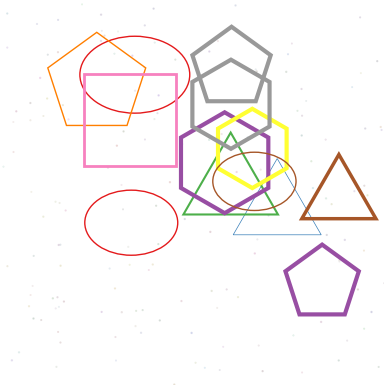[{"shape": "oval", "thickness": 1, "radius": 0.6, "center": [0.341, 0.422]}, {"shape": "oval", "thickness": 1, "radius": 0.71, "center": [0.35, 0.806]}, {"shape": "triangle", "thickness": 0.5, "radius": 0.66, "center": [0.72, 0.456]}, {"shape": "triangle", "thickness": 1.5, "radius": 0.71, "center": [0.599, 0.514]}, {"shape": "hexagon", "thickness": 3, "radius": 0.65, "center": [0.584, 0.577]}, {"shape": "pentagon", "thickness": 3, "radius": 0.5, "center": [0.837, 0.264]}, {"shape": "pentagon", "thickness": 1, "radius": 0.67, "center": [0.251, 0.782]}, {"shape": "hexagon", "thickness": 3, "radius": 0.51, "center": [0.655, 0.614]}, {"shape": "triangle", "thickness": 2.5, "radius": 0.56, "center": [0.88, 0.488]}, {"shape": "oval", "thickness": 1, "radius": 0.54, "center": [0.661, 0.529]}, {"shape": "square", "thickness": 2, "radius": 0.6, "center": [0.337, 0.687]}, {"shape": "hexagon", "thickness": 3, "radius": 0.58, "center": [0.6, 0.729]}, {"shape": "pentagon", "thickness": 3, "radius": 0.53, "center": [0.601, 0.824]}]